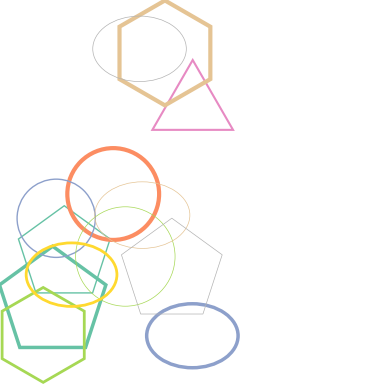[{"shape": "pentagon", "thickness": 2.5, "radius": 0.73, "center": [0.137, 0.215]}, {"shape": "pentagon", "thickness": 1, "radius": 0.63, "center": [0.167, 0.34]}, {"shape": "circle", "thickness": 3, "radius": 0.6, "center": [0.294, 0.496]}, {"shape": "circle", "thickness": 1, "radius": 0.51, "center": [0.146, 0.433]}, {"shape": "oval", "thickness": 2.5, "radius": 0.59, "center": [0.5, 0.128]}, {"shape": "triangle", "thickness": 1.5, "radius": 0.6, "center": [0.501, 0.723]}, {"shape": "circle", "thickness": 0.5, "radius": 0.65, "center": [0.326, 0.334]}, {"shape": "hexagon", "thickness": 2, "radius": 0.62, "center": [0.112, 0.13]}, {"shape": "oval", "thickness": 2, "radius": 0.59, "center": [0.186, 0.287]}, {"shape": "oval", "thickness": 0.5, "radius": 0.62, "center": [0.37, 0.441]}, {"shape": "hexagon", "thickness": 3, "radius": 0.68, "center": [0.428, 0.863]}, {"shape": "pentagon", "thickness": 0.5, "radius": 0.69, "center": [0.446, 0.296]}, {"shape": "oval", "thickness": 0.5, "radius": 0.61, "center": [0.362, 0.873]}]